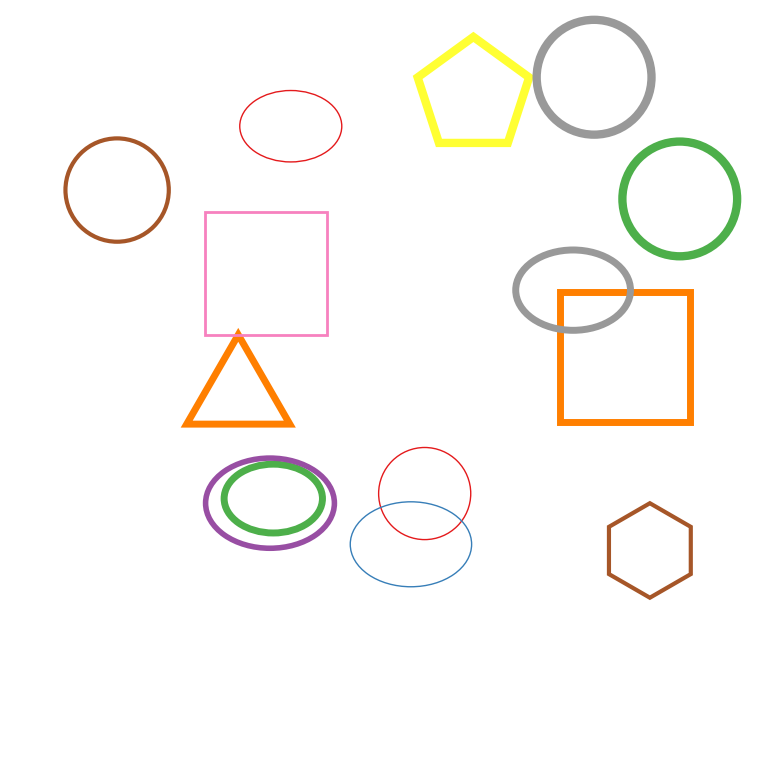[{"shape": "circle", "thickness": 0.5, "radius": 0.3, "center": [0.552, 0.359]}, {"shape": "oval", "thickness": 0.5, "radius": 0.33, "center": [0.378, 0.836]}, {"shape": "oval", "thickness": 0.5, "radius": 0.39, "center": [0.534, 0.293]}, {"shape": "oval", "thickness": 2.5, "radius": 0.32, "center": [0.355, 0.353]}, {"shape": "circle", "thickness": 3, "radius": 0.37, "center": [0.883, 0.742]}, {"shape": "oval", "thickness": 2, "radius": 0.42, "center": [0.351, 0.347]}, {"shape": "square", "thickness": 2.5, "radius": 0.42, "center": [0.812, 0.536]}, {"shape": "triangle", "thickness": 2.5, "radius": 0.39, "center": [0.309, 0.488]}, {"shape": "pentagon", "thickness": 3, "radius": 0.38, "center": [0.615, 0.876]}, {"shape": "circle", "thickness": 1.5, "radius": 0.34, "center": [0.152, 0.753]}, {"shape": "hexagon", "thickness": 1.5, "radius": 0.31, "center": [0.844, 0.285]}, {"shape": "square", "thickness": 1, "radius": 0.4, "center": [0.345, 0.645]}, {"shape": "oval", "thickness": 2.5, "radius": 0.37, "center": [0.744, 0.623]}, {"shape": "circle", "thickness": 3, "radius": 0.37, "center": [0.772, 0.9]}]